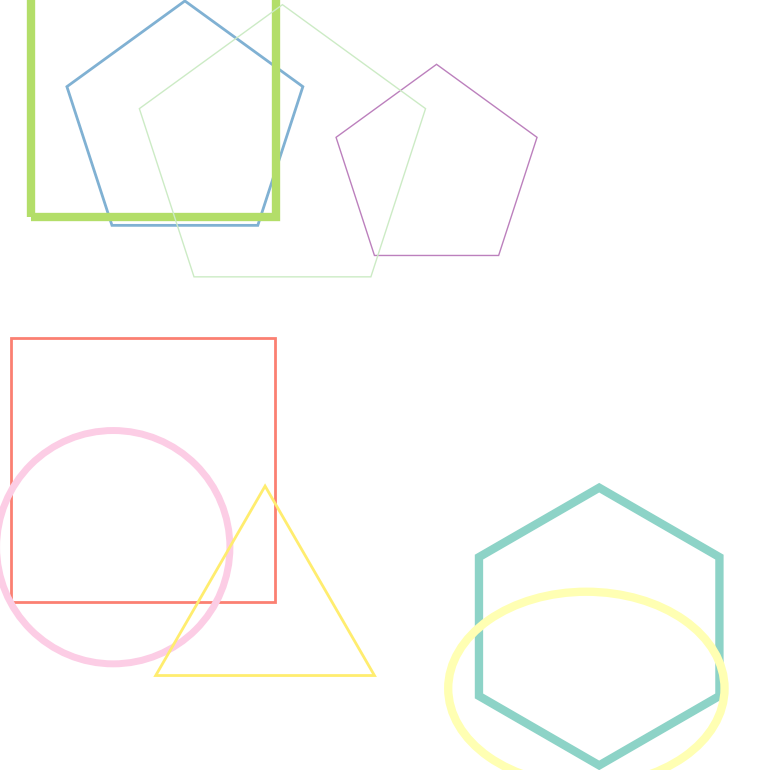[{"shape": "hexagon", "thickness": 3, "radius": 0.9, "center": [0.778, 0.186]}, {"shape": "oval", "thickness": 3, "radius": 0.9, "center": [0.762, 0.106]}, {"shape": "square", "thickness": 1, "radius": 0.86, "center": [0.185, 0.39]}, {"shape": "pentagon", "thickness": 1, "radius": 0.81, "center": [0.24, 0.838]}, {"shape": "square", "thickness": 3, "radius": 0.8, "center": [0.2, 0.877]}, {"shape": "circle", "thickness": 2.5, "radius": 0.76, "center": [0.147, 0.289]}, {"shape": "pentagon", "thickness": 0.5, "radius": 0.69, "center": [0.567, 0.779]}, {"shape": "pentagon", "thickness": 0.5, "radius": 0.98, "center": [0.367, 0.799]}, {"shape": "triangle", "thickness": 1, "radius": 0.82, "center": [0.344, 0.205]}]